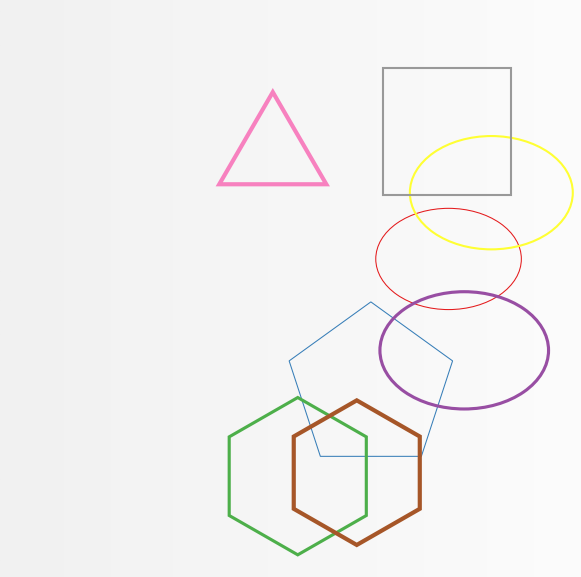[{"shape": "oval", "thickness": 0.5, "radius": 0.63, "center": [0.772, 0.551]}, {"shape": "pentagon", "thickness": 0.5, "radius": 0.74, "center": [0.638, 0.329]}, {"shape": "hexagon", "thickness": 1.5, "radius": 0.68, "center": [0.512, 0.175]}, {"shape": "oval", "thickness": 1.5, "radius": 0.73, "center": [0.799, 0.392]}, {"shape": "oval", "thickness": 1, "radius": 0.7, "center": [0.845, 0.665]}, {"shape": "hexagon", "thickness": 2, "radius": 0.63, "center": [0.614, 0.181]}, {"shape": "triangle", "thickness": 2, "radius": 0.53, "center": [0.469, 0.733]}, {"shape": "square", "thickness": 1, "radius": 0.55, "center": [0.769, 0.772]}]